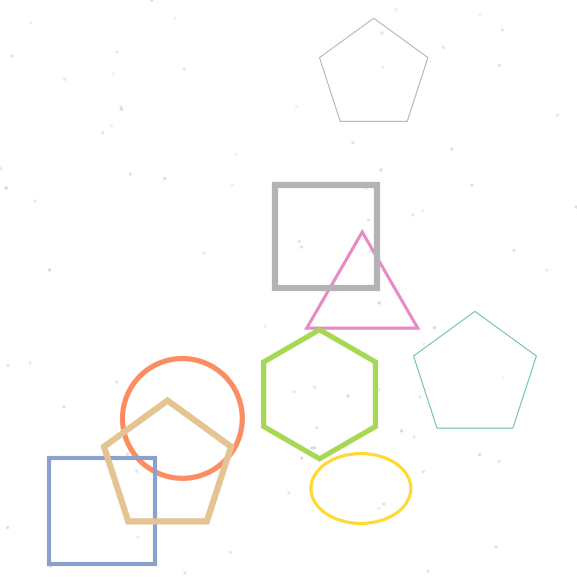[{"shape": "pentagon", "thickness": 0.5, "radius": 0.56, "center": [0.822, 0.348]}, {"shape": "circle", "thickness": 2.5, "radius": 0.52, "center": [0.316, 0.275]}, {"shape": "square", "thickness": 2, "radius": 0.46, "center": [0.177, 0.115]}, {"shape": "triangle", "thickness": 1.5, "radius": 0.56, "center": [0.627, 0.486]}, {"shape": "hexagon", "thickness": 2.5, "radius": 0.56, "center": [0.553, 0.316]}, {"shape": "oval", "thickness": 1.5, "radius": 0.43, "center": [0.625, 0.153]}, {"shape": "pentagon", "thickness": 3, "radius": 0.58, "center": [0.29, 0.19]}, {"shape": "pentagon", "thickness": 0.5, "radius": 0.49, "center": [0.647, 0.869]}, {"shape": "square", "thickness": 3, "radius": 0.44, "center": [0.565, 0.59]}]